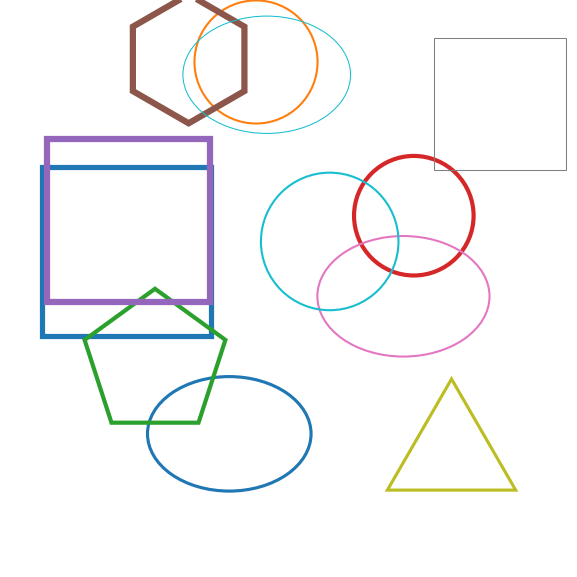[{"shape": "square", "thickness": 2.5, "radius": 0.73, "center": [0.219, 0.563]}, {"shape": "oval", "thickness": 1.5, "radius": 0.71, "center": [0.397, 0.248]}, {"shape": "circle", "thickness": 1, "radius": 0.53, "center": [0.443, 0.892]}, {"shape": "pentagon", "thickness": 2, "radius": 0.64, "center": [0.268, 0.371]}, {"shape": "circle", "thickness": 2, "radius": 0.52, "center": [0.717, 0.626]}, {"shape": "square", "thickness": 3, "radius": 0.71, "center": [0.223, 0.617]}, {"shape": "hexagon", "thickness": 3, "radius": 0.56, "center": [0.327, 0.897]}, {"shape": "oval", "thickness": 1, "radius": 0.75, "center": [0.699, 0.486]}, {"shape": "square", "thickness": 0.5, "radius": 0.57, "center": [0.866, 0.819]}, {"shape": "triangle", "thickness": 1.5, "radius": 0.64, "center": [0.782, 0.215]}, {"shape": "circle", "thickness": 1, "radius": 0.6, "center": [0.571, 0.581]}, {"shape": "oval", "thickness": 0.5, "radius": 0.73, "center": [0.462, 0.87]}]